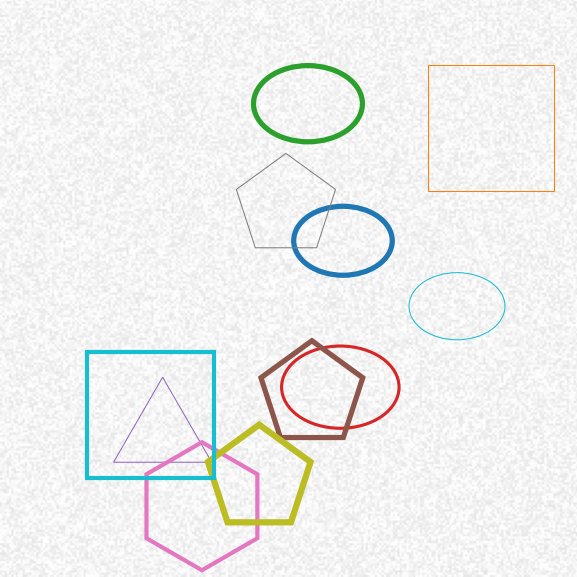[{"shape": "oval", "thickness": 2.5, "radius": 0.43, "center": [0.594, 0.582]}, {"shape": "square", "thickness": 0.5, "radius": 0.54, "center": [0.85, 0.777]}, {"shape": "oval", "thickness": 2.5, "radius": 0.47, "center": [0.533, 0.82]}, {"shape": "oval", "thickness": 1.5, "radius": 0.51, "center": [0.589, 0.329]}, {"shape": "triangle", "thickness": 0.5, "radius": 0.49, "center": [0.282, 0.248]}, {"shape": "pentagon", "thickness": 2.5, "radius": 0.46, "center": [0.54, 0.316]}, {"shape": "hexagon", "thickness": 2, "radius": 0.55, "center": [0.35, 0.123]}, {"shape": "pentagon", "thickness": 0.5, "radius": 0.45, "center": [0.495, 0.643]}, {"shape": "pentagon", "thickness": 3, "radius": 0.47, "center": [0.449, 0.17]}, {"shape": "oval", "thickness": 0.5, "radius": 0.42, "center": [0.791, 0.469]}, {"shape": "square", "thickness": 2, "radius": 0.55, "center": [0.261, 0.281]}]